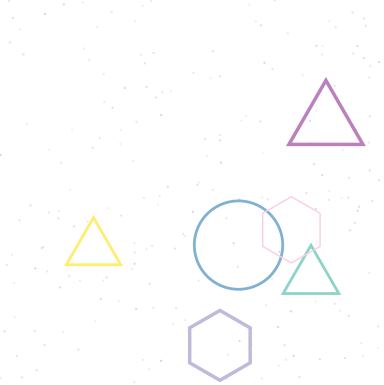[{"shape": "triangle", "thickness": 2, "radius": 0.42, "center": [0.808, 0.279]}, {"shape": "hexagon", "thickness": 2.5, "radius": 0.45, "center": [0.571, 0.103]}, {"shape": "circle", "thickness": 2, "radius": 0.57, "center": [0.62, 0.363]}, {"shape": "hexagon", "thickness": 1, "radius": 0.43, "center": [0.757, 0.403]}, {"shape": "triangle", "thickness": 2.5, "radius": 0.55, "center": [0.847, 0.68]}, {"shape": "triangle", "thickness": 2, "radius": 0.41, "center": [0.243, 0.353]}]